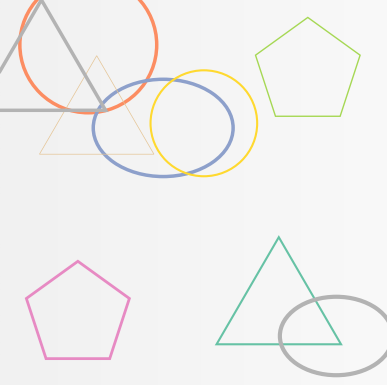[{"shape": "triangle", "thickness": 1.5, "radius": 0.93, "center": [0.719, 0.198]}, {"shape": "circle", "thickness": 2.5, "radius": 0.88, "center": [0.228, 0.884]}, {"shape": "oval", "thickness": 2.5, "radius": 0.9, "center": [0.421, 0.668]}, {"shape": "pentagon", "thickness": 2, "radius": 0.7, "center": [0.201, 0.182]}, {"shape": "pentagon", "thickness": 1, "radius": 0.71, "center": [0.794, 0.813]}, {"shape": "circle", "thickness": 1.5, "radius": 0.69, "center": [0.526, 0.68]}, {"shape": "triangle", "thickness": 0.5, "radius": 0.85, "center": [0.25, 0.685]}, {"shape": "triangle", "thickness": 2.5, "radius": 0.96, "center": [0.107, 0.809]}, {"shape": "oval", "thickness": 3, "radius": 0.73, "center": [0.868, 0.127]}]